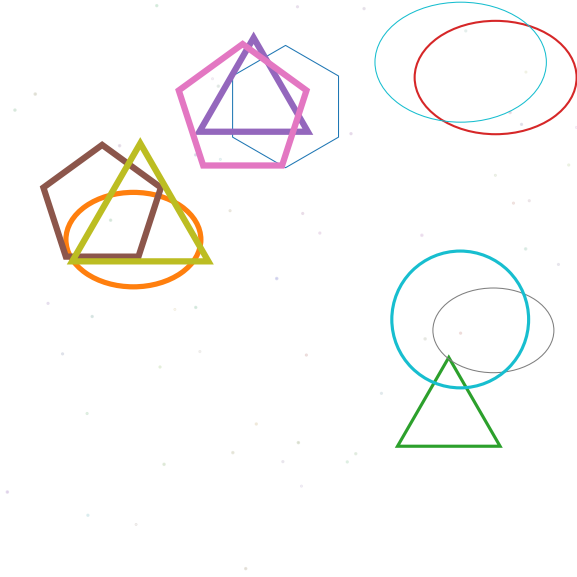[{"shape": "hexagon", "thickness": 0.5, "radius": 0.53, "center": [0.494, 0.815]}, {"shape": "oval", "thickness": 2.5, "radius": 0.58, "center": [0.231, 0.584]}, {"shape": "triangle", "thickness": 1.5, "radius": 0.51, "center": [0.777, 0.278]}, {"shape": "oval", "thickness": 1, "radius": 0.7, "center": [0.858, 0.865]}, {"shape": "triangle", "thickness": 3, "radius": 0.54, "center": [0.439, 0.825]}, {"shape": "pentagon", "thickness": 3, "radius": 0.53, "center": [0.177, 0.641]}, {"shape": "pentagon", "thickness": 3, "radius": 0.58, "center": [0.42, 0.807]}, {"shape": "oval", "thickness": 0.5, "radius": 0.52, "center": [0.854, 0.427]}, {"shape": "triangle", "thickness": 3, "radius": 0.68, "center": [0.243, 0.615]}, {"shape": "oval", "thickness": 0.5, "radius": 0.74, "center": [0.798, 0.891]}, {"shape": "circle", "thickness": 1.5, "radius": 0.59, "center": [0.797, 0.446]}]